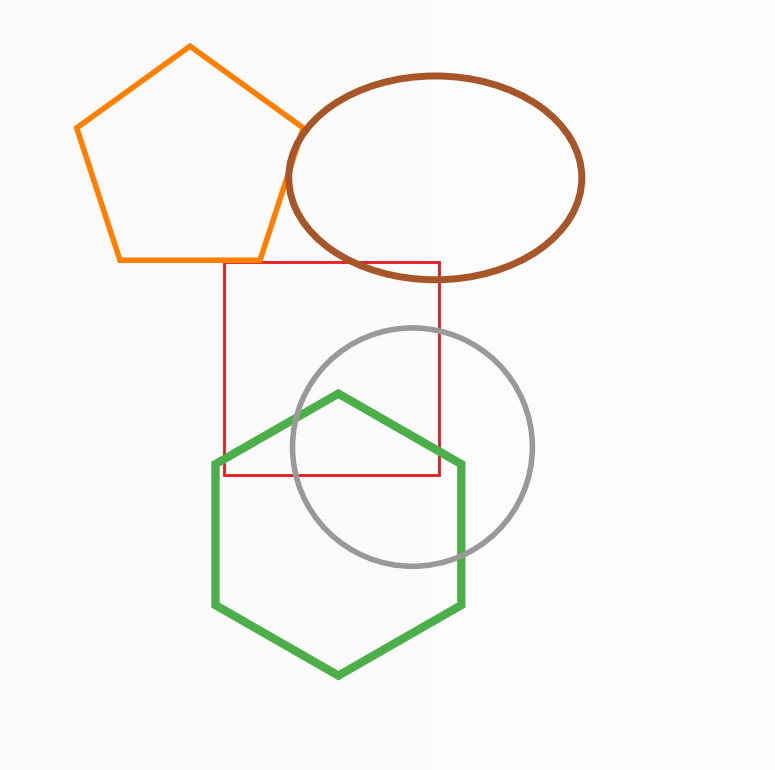[{"shape": "square", "thickness": 1, "radius": 0.69, "center": [0.428, 0.522]}, {"shape": "hexagon", "thickness": 3, "radius": 0.92, "center": [0.437, 0.306]}, {"shape": "pentagon", "thickness": 2, "radius": 0.77, "center": [0.245, 0.786]}, {"shape": "oval", "thickness": 2.5, "radius": 0.95, "center": [0.562, 0.769]}, {"shape": "circle", "thickness": 2, "radius": 0.77, "center": [0.532, 0.419]}]